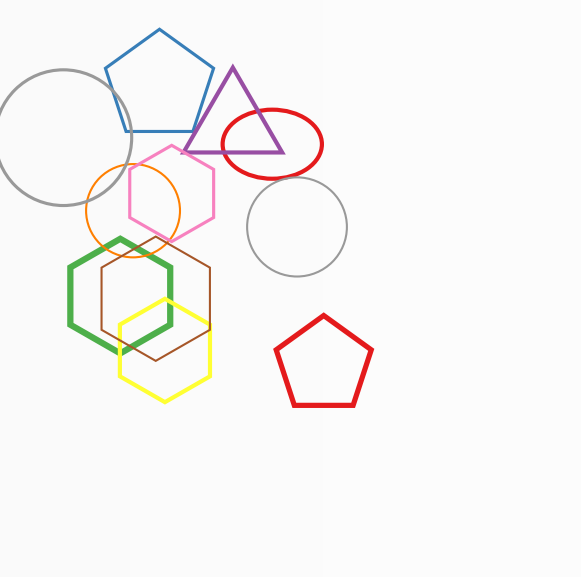[{"shape": "pentagon", "thickness": 2.5, "radius": 0.43, "center": [0.557, 0.367]}, {"shape": "oval", "thickness": 2, "radius": 0.43, "center": [0.468, 0.749]}, {"shape": "pentagon", "thickness": 1.5, "radius": 0.49, "center": [0.274, 0.851]}, {"shape": "hexagon", "thickness": 3, "radius": 0.5, "center": [0.207, 0.486]}, {"shape": "triangle", "thickness": 2, "radius": 0.49, "center": [0.401, 0.784]}, {"shape": "circle", "thickness": 1, "radius": 0.4, "center": [0.229, 0.634]}, {"shape": "hexagon", "thickness": 2, "radius": 0.45, "center": [0.284, 0.392]}, {"shape": "hexagon", "thickness": 1, "radius": 0.54, "center": [0.268, 0.482]}, {"shape": "hexagon", "thickness": 1.5, "radius": 0.42, "center": [0.295, 0.664]}, {"shape": "circle", "thickness": 1.5, "radius": 0.59, "center": [0.109, 0.761]}, {"shape": "circle", "thickness": 1, "radius": 0.43, "center": [0.511, 0.606]}]